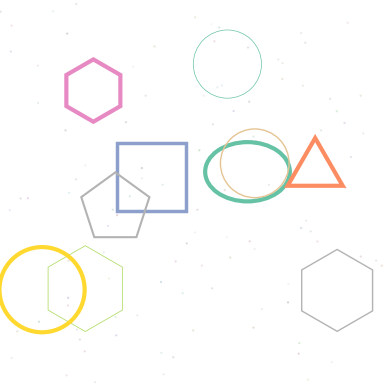[{"shape": "oval", "thickness": 3, "radius": 0.55, "center": [0.643, 0.554]}, {"shape": "circle", "thickness": 0.5, "radius": 0.44, "center": [0.591, 0.834]}, {"shape": "triangle", "thickness": 3, "radius": 0.41, "center": [0.819, 0.559]}, {"shape": "square", "thickness": 2.5, "radius": 0.44, "center": [0.393, 0.54]}, {"shape": "hexagon", "thickness": 3, "radius": 0.4, "center": [0.243, 0.765]}, {"shape": "hexagon", "thickness": 0.5, "radius": 0.56, "center": [0.221, 0.25]}, {"shape": "circle", "thickness": 3, "radius": 0.55, "center": [0.109, 0.248]}, {"shape": "circle", "thickness": 1, "radius": 0.45, "center": [0.662, 0.576]}, {"shape": "pentagon", "thickness": 1.5, "radius": 0.47, "center": [0.3, 0.459]}, {"shape": "hexagon", "thickness": 1, "radius": 0.53, "center": [0.876, 0.246]}]